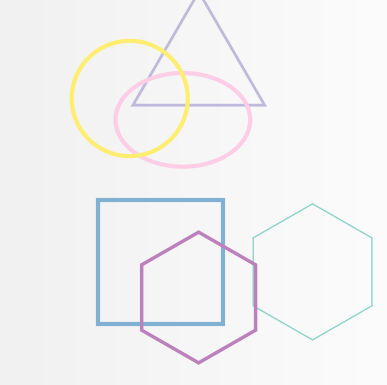[{"shape": "hexagon", "thickness": 1, "radius": 0.88, "center": [0.807, 0.294]}, {"shape": "triangle", "thickness": 2, "radius": 0.98, "center": [0.513, 0.825]}, {"shape": "square", "thickness": 3, "radius": 0.8, "center": [0.415, 0.32]}, {"shape": "oval", "thickness": 3, "radius": 0.87, "center": [0.472, 0.689]}, {"shape": "hexagon", "thickness": 2.5, "radius": 0.85, "center": [0.513, 0.227]}, {"shape": "circle", "thickness": 3, "radius": 0.75, "center": [0.335, 0.744]}]